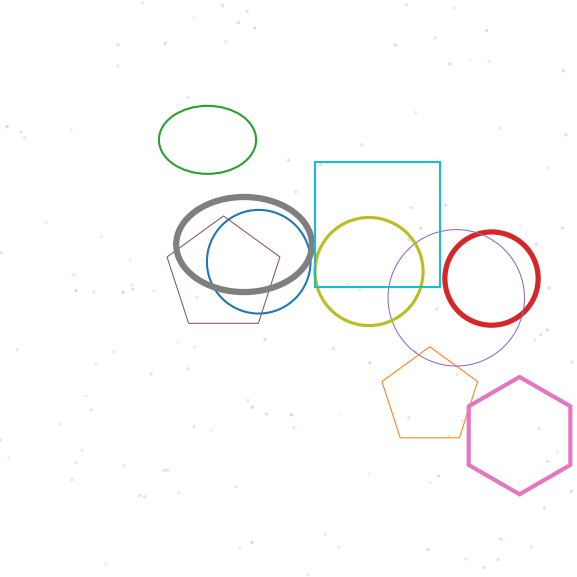[{"shape": "circle", "thickness": 1, "radius": 0.45, "center": [0.448, 0.546]}, {"shape": "pentagon", "thickness": 0.5, "radius": 0.44, "center": [0.744, 0.312]}, {"shape": "oval", "thickness": 1, "radius": 0.42, "center": [0.359, 0.757]}, {"shape": "circle", "thickness": 2.5, "radius": 0.4, "center": [0.851, 0.517]}, {"shape": "circle", "thickness": 0.5, "radius": 0.59, "center": [0.79, 0.483]}, {"shape": "pentagon", "thickness": 0.5, "radius": 0.51, "center": [0.387, 0.522]}, {"shape": "hexagon", "thickness": 2, "radius": 0.51, "center": [0.9, 0.245]}, {"shape": "oval", "thickness": 3, "radius": 0.59, "center": [0.423, 0.576]}, {"shape": "circle", "thickness": 1.5, "radius": 0.47, "center": [0.639, 0.529]}, {"shape": "square", "thickness": 1, "radius": 0.54, "center": [0.654, 0.611]}]